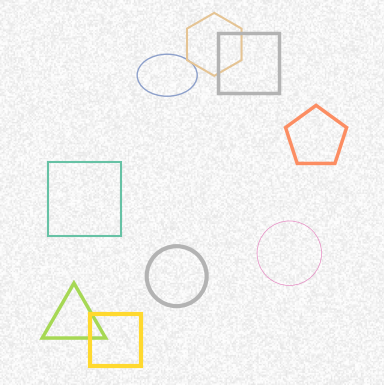[{"shape": "square", "thickness": 1.5, "radius": 0.48, "center": [0.219, 0.484]}, {"shape": "pentagon", "thickness": 2.5, "radius": 0.42, "center": [0.821, 0.643]}, {"shape": "oval", "thickness": 1, "radius": 0.39, "center": [0.434, 0.805]}, {"shape": "circle", "thickness": 0.5, "radius": 0.42, "center": [0.752, 0.342]}, {"shape": "triangle", "thickness": 2.5, "radius": 0.48, "center": [0.192, 0.169]}, {"shape": "square", "thickness": 3, "radius": 0.34, "center": [0.3, 0.117]}, {"shape": "hexagon", "thickness": 1.5, "radius": 0.41, "center": [0.557, 0.885]}, {"shape": "circle", "thickness": 3, "radius": 0.39, "center": [0.459, 0.283]}, {"shape": "square", "thickness": 2.5, "radius": 0.39, "center": [0.645, 0.836]}]